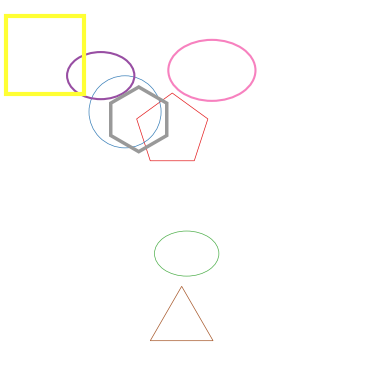[{"shape": "pentagon", "thickness": 0.5, "radius": 0.49, "center": [0.447, 0.661]}, {"shape": "circle", "thickness": 0.5, "radius": 0.47, "center": [0.325, 0.71]}, {"shape": "oval", "thickness": 0.5, "radius": 0.42, "center": [0.485, 0.341]}, {"shape": "oval", "thickness": 1.5, "radius": 0.44, "center": [0.262, 0.804]}, {"shape": "square", "thickness": 3, "radius": 0.51, "center": [0.117, 0.857]}, {"shape": "triangle", "thickness": 0.5, "radius": 0.47, "center": [0.472, 0.162]}, {"shape": "oval", "thickness": 1.5, "radius": 0.57, "center": [0.55, 0.817]}, {"shape": "hexagon", "thickness": 2.5, "radius": 0.42, "center": [0.36, 0.69]}]